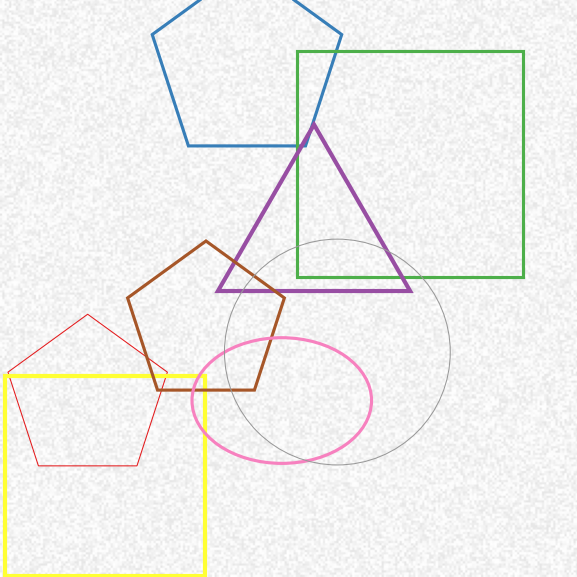[{"shape": "pentagon", "thickness": 0.5, "radius": 0.73, "center": [0.152, 0.31]}, {"shape": "pentagon", "thickness": 1.5, "radius": 0.86, "center": [0.428, 0.886]}, {"shape": "square", "thickness": 1.5, "radius": 0.98, "center": [0.71, 0.715]}, {"shape": "triangle", "thickness": 2, "radius": 0.96, "center": [0.544, 0.591]}, {"shape": "square", "thickness": 2, "radius": 0.87, "center": [0.181, 0.174]}, {"shape": "pentagon", "thickness": 1.5, "radius": 0.71, "center": [0.357, 0.439]}, {"shape": "oval", "thickness": 1.5, "radius": 0.78, "center": [0.488, 0.306]}, {"shape": "circle", "thickness": 0.5, "radius": 0.98, "center": [0.584, 0.39]}]